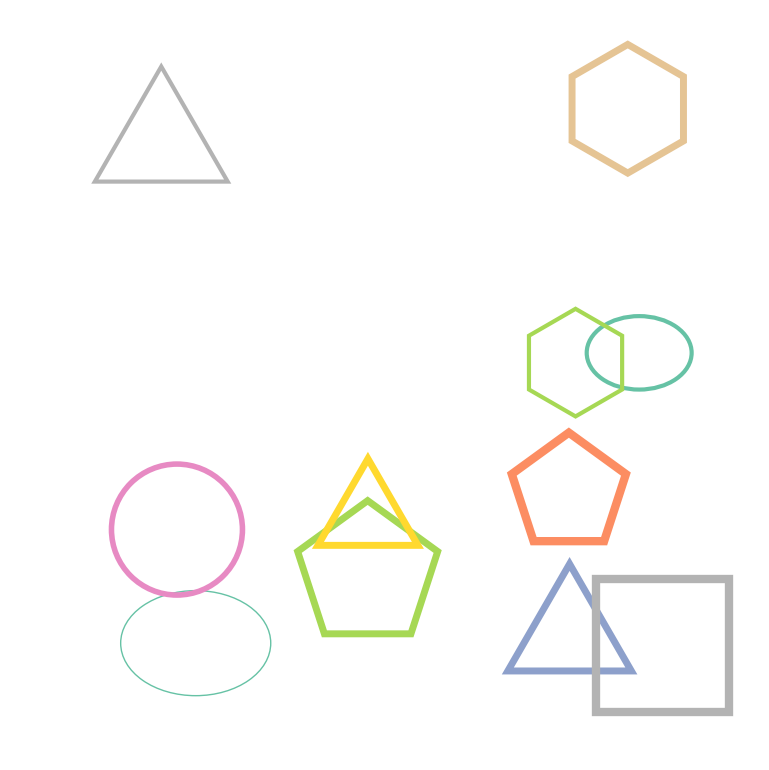[{"shape": "oval", "thickness": 0.5, "radius": 0.49, "center": [0.254, 0.165]}, {"shape": "oval", "thickness": 1.5, "radius": 0.34, "center": [0.83, 0.542]}, {"shape": "pentagon", "thickness": 3, "radius": 0.39, "center": [0.739, 0.36]}, {"shape": "triangle", "thickness": 2.5, "radius": 0.46, "center": [0.74, 0.175]}, {"shape": "circle", "thickness": 2, "radius": 0.43, "center": [0.23, 0.312]}, {"shape": "pentagon", "thickness": 2.5, "radius": 0.48, "center": [0.477, 0.254]}, {"shape": "hexagon", "thickness": 1.5, "radius": 0.35, "center": [0.747, 0.529]}, {"shape": "triangle", "thickness": 2.5, "radius": 0.37, "center": [0.478, 0.329]}, {"shape": "hexagon", "thickness": 2.5, "radius": 0.42, "center": [0.815, 0.859]}, {"shape": "triangle", "thickness": 1.5, "radius": 0.5, "center": [0.209, 0.814]}, {"shape": "square", "thickness": 3, "radius": 0.43, "center": [0.86, 0.161]}]